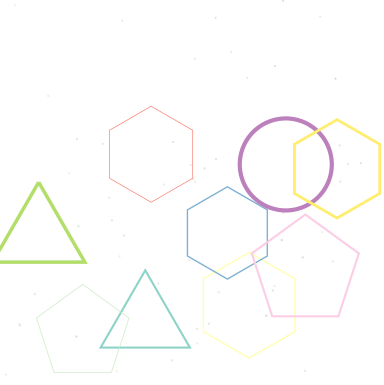[{"shape": "triangle", "thickness": 1.5, "radius": 0.67, "center": [0.377, 0.164]}, {"shape": "hexagon", "thickness": 1, "radius": 0.69, "center": [0.647, 0.207]}, {"shape": "hexagon", "thickness": 0.5, "radius": 0.62, "center": [0.393, 0.599]}, {"shape": "hexagon", "thickness": 1, "radius": 0.6, "center": [0.591, 0.395]}, {"shape": "triangle", "thickness": 2.5, "radius": 0.69, "center": [0.1, 0.388]}, {"shape": "pentagon", "thickness": 1.5, "radius": 0.73, "center": [0.793, 0.297]}, {"shape": "circle", "thickness": 3, "radius": 0.6, "center": [0.742, 0.573]}, {"shape": "pentagon", "thickness": 0.5, "radius": 0.63, "center": [0.215, 0.135]}, {"shape": "hexagon", "thickness": 2, "radius": 0.64, "center": [0.876, 0.561]}]